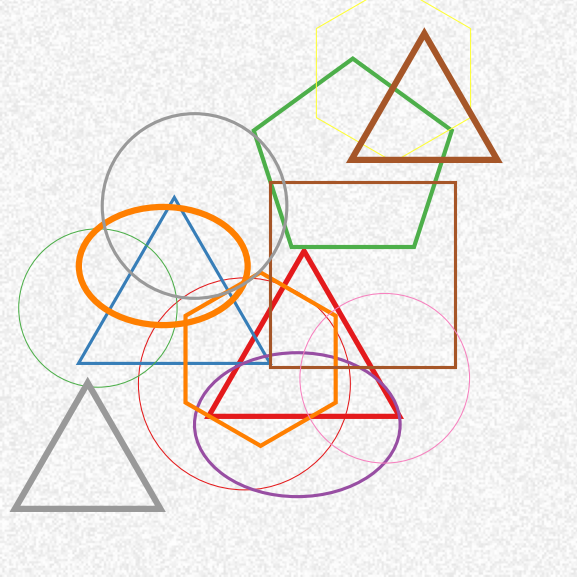[{"shape": "triangle", "thickness": 2.5, "radius": 0.95, "center": [0.527, 0.374]}, {"shape": "circle", "thickness": 0.5, "radius": 0.92, "center": [0.423, 0.334]}, {"shape": "triangle", "thickness": 1.5, "radius": 0.96, "center": [0.302, 0.466]}, {"shape": "pentagon", "thickness": 2, "radius": 0.9, "center": [0.611, 0.717]}, {"shape": "circle", "thickness": 0.5, "radius": 0.69, "center": [0.17, 0.466]}, {"shape": "oval", "thickness": 1.5, "radius": 0.89, "center": [0.515, 0.264]}, {"shape": "hexagon", "thickness": 2, "radius": 0.75, "center": [0.451, 0.377]}, {"shape": "oval", "thickness": 3, "radius": 0.73, "center": [0.283, 0.539]}, {"shape": "hexagon", "thickness": 0.5, "radius": 0.77, "center": [0.681, 0.873]}, {"shape": "triangle", "thickness": 3, "radius": 0.73, "center": [0.735, 0.795]}, {"shape": "square", "thickness": 1.5, "radius": 0.8, "center": [0.628, 0.524]}, {"shape": "circle", "thickness": 0.5, "radius": 0.73, "center": [0.666, 0.344]}, {"shape": "triangle", "thickness": 3, "radius": 0.73, "center": [0.152, 0.191]}, {"shape": "circle", "thickness": 1.5, "radius": 0.8, "center": [0.337, 0.642]}]